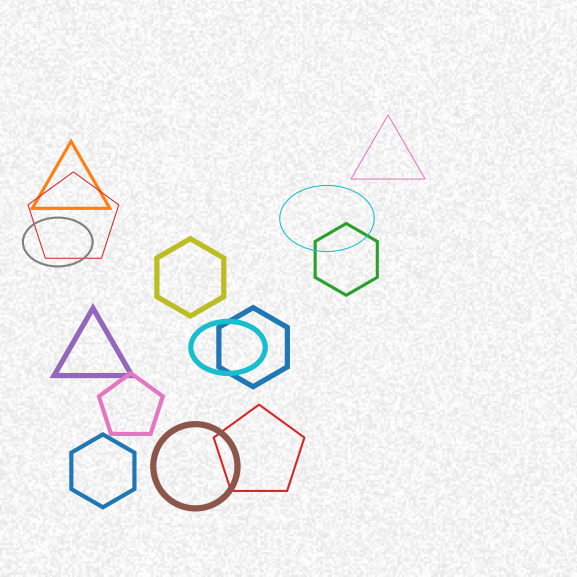[{"shape": "hexagon", "thickness": 2.5, "radius": 0.34, "center": [0.438, 0.398]}, {"shape": "hexagon", "thickness": 2, "radius": 0.32, "center": [0.178, 0.184]}, {"shape": "triangle", "thickness": 1.5, "radius": 0.39, "center": [0.123, 0.677]}, {"shape": "hexagon", "thickness": 1.5, "radius": 0.31, "center": [0.6, 0.55]}, {"shape": "pentagon", "thickness": 1, "radius": 0.41, "center": [0.449, 0.216]}, {"shape": "pentagon", "thickness": 0.5, "radius": 0.41, "center": [0.127, 0.619]}, {"shape": "triangle", "thickness": 2.5, "radius": 0.39, "center": [0.161, 0.388]}, {"shape": "circle", "thickness": 3, "radius": 0.36, "center": [0.338, 0.192]}, {"shape": "triangle", "thickness": 0.5, "radius": 0.37, "center": [0.672, 0.726]}, {"shape": "pentagon", "thickness": 2, "radius": 0.29, "center": [0.227, 0.295]}, {"shape": "oval", "thickness": 1, "radius": 0.3, "center": [0.1, 0.58]}, {"shape": "hexagon", "thickness": 2.5, "radius": 0.33, "center": [0.33, 0.519]}, {"shape": "oval", "thickness": 2.5, "radius": 0.32, "center": [0.395, 0.398]}, {"shape": "oval", "thickness": 0.5, "radius": 0.41, "center": [0.566, 0.621]}]